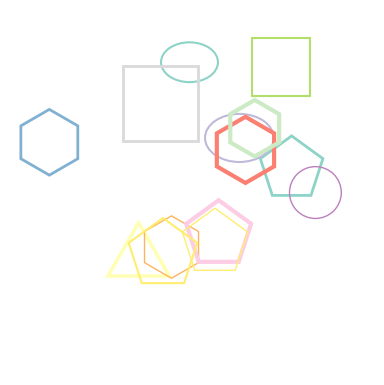[{"shape": "pentagon", "thickness": 2, "radius": 0.43, "center": [0.757, 0.562]}, {"shape": "oval", "thickness": 1.5, "radius": 0.37, "center": [0.492, 0.838]}, {"shape": "triangle", "thickness": 2.5, "radius": 0.46, "center": [0.36, 0.329]}, {"shape": "oval", "thickness": 1.5, "radius": 0.45, "center": [0.622, 0.642]}, {"shape": "hexagon", "thickness": 3, "radius": 0.43, "center": [0.638, 0.611]}, {"shape": "hexagon", "thickness": 2, "radius": 0.43, "center": [0.128, 0.63]}, {"shape": "hexagon", "thickness": 1, "radius": 0.4, "center": [0.446, 0.358]}, {"shape": "square", "thickness": 1.5, "radius": 0.38, "center": [0.73, 0.825]}, {"shape": "pentagon", "thickness": 3, "radius": 0.44, "center": [0.568, 0.392]}, {"shape": "square", "thickness": 2, "radius": 0.49, "center": [0.416, 0.732]}, {"shape": "circle", "thickness": 1, "radius": 0.34, "center": [0.819, 0.5]}, {"shape": "hexagon", "thickness": 3, "radius": 0.37, "center": [0.662, 0.667]}, {"shape": "pentagon", "thickness": 1, "radius": 0.45, "center": [0.558, 0.37]}, {"shape": "pentagon", "thickness": 1.5, "radius": 0.47, "center": [0.423, 0.34]}]